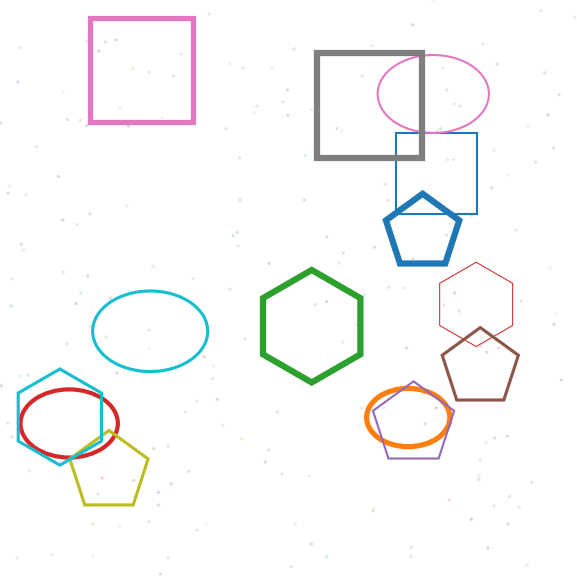[{"shape": "pentagon", "thickness": 3, "radius": 0.33, "center": [0.732, 0.597]}, {"shape": "square", "thickness": 1, "radius": 0.35, "center": [0.756, 0.698]}, {"shape": "oval", "thickness": 2.5, "radius": 0.36, "center": [0.707, 0.276]}, {"shape": "hexagon", "thickness": 3, "radius": 0.49, "center": [0.54, 0.434]}, {"shape": "hexagon", "thickness": 0.5, "radius": 0.36, "center": [0.825, 0.472]}, {"shape": "oval", "thickness": 2, "radius": 0.42, "center": [0.12, 0.266]}, {"shape": "pentagon", "thickness": 1, "radius": 0.37, "center": [0.716, 0.265]}, {"shape": "pentagon", "thickness": 1.5, "radius": 0.35, "center": [0.832, 0.363]}, {"shape": "oval", "thickness": 1, "radius": 0.48, "center": [0.75, 0.836]}, {"shape": "square", "thickness": 2.5, "radius": 0.45, "center": [0.245, 0.878]}, {"shape": "square", "thickness": 3, "radius": 0.45, "center": [0.64, 0.817]}, {"shape": "pentagon", "thickness": 1.5, "radius": 0.36, "center": [0.189, 0.182]}, {"shape": "oval", "thickness": 1.5, "radius": 0.5, "center": [0.26, 0.426]}, {"shape": "hexagon", "thickness": 1.5, "radius": 0.42, "center": [0.104, 0.277]}]